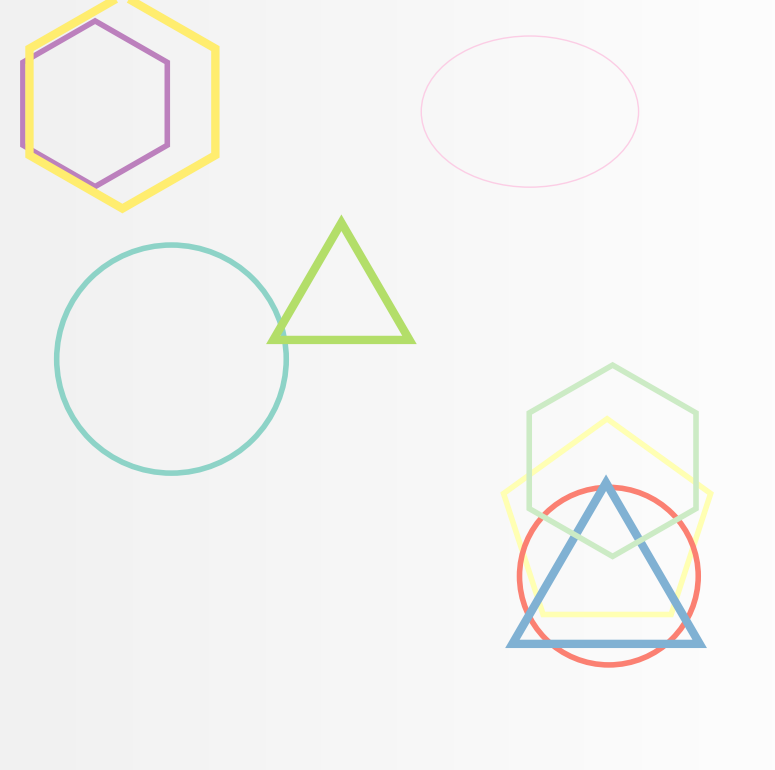[{"shape": "circle", "thickness": 2, "radius": 0.74, "center": [0.221, 0.534]}, {"shape": "pentagon", "thickness": 2, "radius": 0.7, "center": [0.783, 0.316]}, {"shape": "circle", "thickness": 2, "radius": 0.58, "center": [0.786, 0.252]}, {"shape": "triangle", "thickness": 3, "radius": 0.7, "center": [0.782, 0.234]}, {"shape": "triangle", "thickness": 3, "radius": 0.51, "center": [0.441, 0.609]}, {"shape": "oval", "thickness": 0.5, "radius": 0.7, "center": [0.684, 0.855]}, {"shape": "hexagon", "thickness": 2, "radius": 0.54, "center": [0.123, 0.865]}, {"shape": "hexagon", "thickness": 2, "radius": 0.62, "center": [0.79, 0.402]}, {"shape": "hexagon", "thickness": 3, "radius": 0.69, "center": [0.158, 0.868]}]